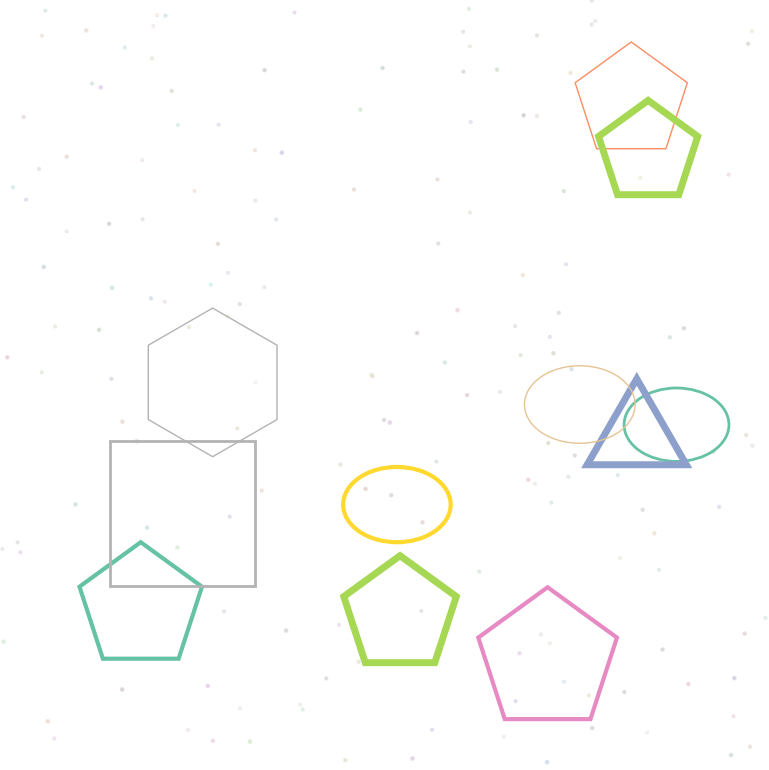[{"shape": "oval", "thickness": 1, "radius": 0.34, "center": [0.879, 0.448]}, {"shape": "pentagon", "thickness": 1.5, "radius": 0.42, "center": [0.183, 0.212]}, {"shape": "pentagon", "thickness": 0.5, "radius": 0.38, "center": [0.82, 0.869]}, {"shape": "triangle", "thickness": 2.5, "radius": 0.37, "center": [0.827, 0.434]}, {"shape": "pentagon", "thickness": 1.5, "radius": 0.47, "center": [0.711, 0.143]}, {"shape": "pentagon", "thickness": 2.5, "radius": 0.34, "center": [0.842, 0.802]}, {"shape": "pentagon", "thickness": 2.5, "radius": 0.38, "center": [0.52, 0.202]}, {"shape": "oval", "thickness": 1.5, "radius": 0.35, "center": [0.515, 0.345]}, {"shape": "oval", "thickness": 0.5, "radius": 0.36, "center": [0.753, 0.475]}, {"shape": "square", "thickness": 1, "radius": 0.47, "center": [0.237, 0.334]}, {"shape": "hexagon", "thickness": 0.5, "radius": 0.48, "center": [0.276, 0.503]}]